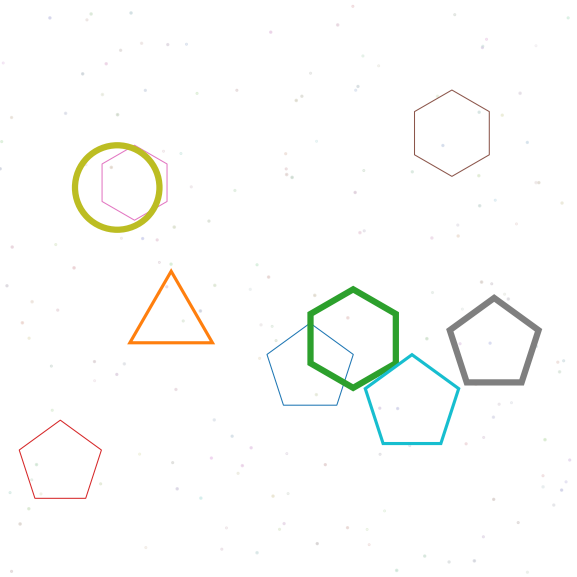[{"shape": "pentagon", "thickness": 0.5, "radius": 0.39, "center": [0.537, 0.361]}, {"shape": "triangle", "thickness": 1.5, "radius": 0.41, "center": [0.296, 0.447]}, {"shape": "hexagon", "thickness": 3, "radius": 0.43, "center": [0.612, 0.413]}, {"shape": "pentagon", "thickness": 0.5, "radius": 0.37, "center": [0.104, 0.197]}, {"shape": "hexagon", "thickness": 0.5, "radius": 0.37, "center": [0.783, 0.768]}, {"shape": "hexagon", "thickness": 0.5, "radius": 0.32, "center": [0.233, 0.683]}, {"shape": "pentagon", "thickness": 3, "radius": 0.4, "center": [0.856, 0.402]}, {"shape": "circle", "thickness": 3, "radius": 0.37, "center": [0.203, 0.674]}, {"shape": "pentagon", "thickness": 1.5, "radius": 0.43, "center": [0.713, 0.3]}]